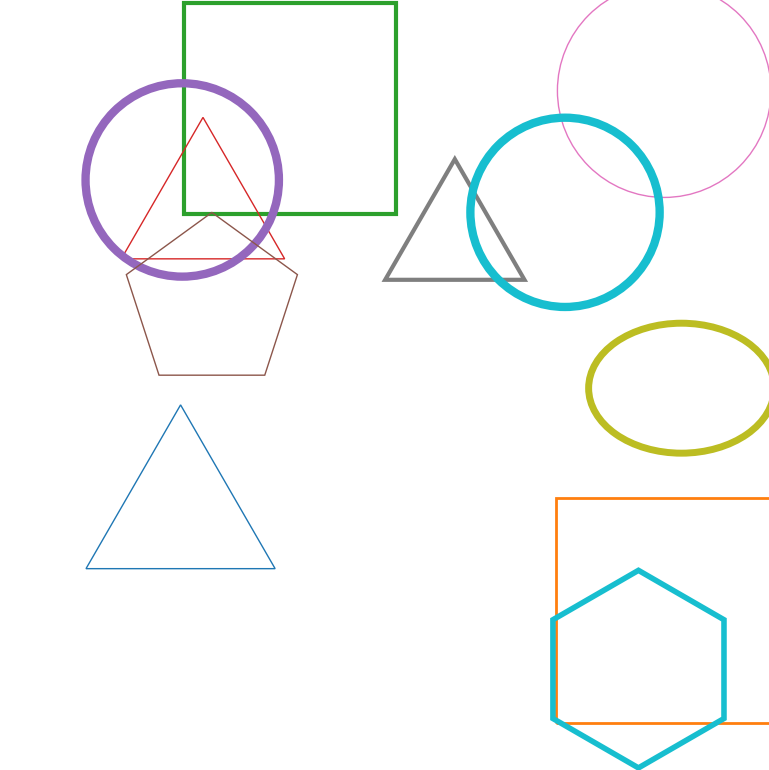[{"shape": "triangle", "thickness": 0.5, "radius": 0.71, "center": [0.235, 0.332]}, {"shape": "square", "thickness": 1, "radius": 0.73, "center": [0.867, 0.207]}, {"shape": "square", "thickness": 1.5, "radius": 0.69, "center": [0.377, 0.859]}, {"shape": "triangle", "thickness": 0.5, "radius": 0.61, "center": [0.264, 0.725]}, {"shape": "circle", "thickness": 3, "radius": 0.63, "center": [0.237, 0.766]}, {"shape": "pentagon", "thickness": 0.5, "radius": 0.58, "center": [0.275, 0.607]}, {"shape": "circle", "thickness": 0.5, "radius": 0.69, "center": [0.863, 0.882]}, {"shape": "triangle", "thickness": 1.5, "radius": 0.52, "center": [0.591, 0.689]}, {"shape": "oval", "thickness": 2.5, "radius": 0.6, "center": [0.885, 0.496]}, {"shape": "hexagon", "thickness": 2, "radius": 0.64, "center": [0.829, 0.131]}, {"shape": "circle", "thickness": 3, "radius": 0.61, "center": [0.734, 0.724]}]